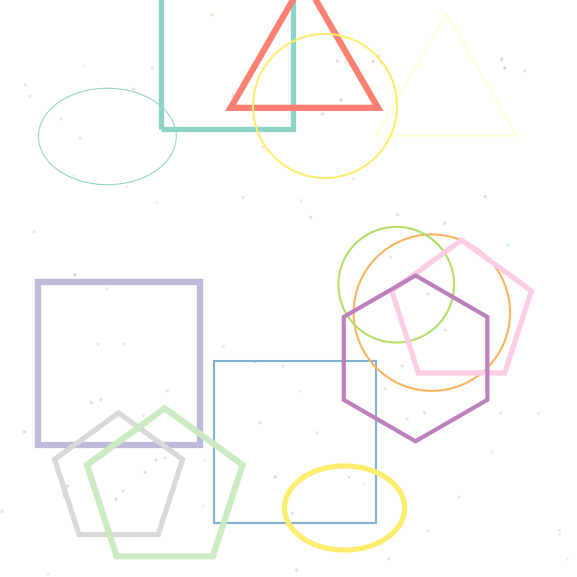[{"shape": "oval", "thickness": 0.5, "radius": 0.6, "center": [0.186, 0.763]}, {"shape": "square", "thickness": 2.5, "radius": 0.57, "center": [0.393, 0.89]}, {"shape": "triangle", "thickness": 0.5, "radius": 0.7, "center": [0.773, 0.834]}, {"shape": "square", "thickness": 3, "radius": 0.7, "center": [0.206, 0.37]}, {"shape": "triangle", "thickness": 3, "radius": 0.74, "center": [0.527, 0.886]}, {"shape": "square", "thickness": 1, "radius": 0.7, "center": [0.511, 0.233]}, {"shape": "circle", "thickness": 1, "radius": 0.68, "center": [0.748, 0.458]}, {"shape": "circle", "thickness": 1, "radius": 0.5, "center": [0.686, 0.506]}, {"shape": "pentagon", "thickness": 2.5, "radius": 0.64, "center": [0.799, 0.456]}, {"shape": "pentagon", "thickness": 2.5, "radius": 0.58, "center": [0.205, 0.168]}, {"shape": "hexagon", "thickness": 2, "radius": 0.72, "center": [0.72, 0.379]}, {"shape": "pentagon", "thickness": 3, "radius": 0.71, "center": [0.285, 0.15]}, {"shape": "circle", "thickness": 1, "radius": 0.62, "center": [0.563, 0.816]}, {"shape": "oval", "thickness": 2.5, "radius": 0.52, "center": [0.597, 0.119]}]